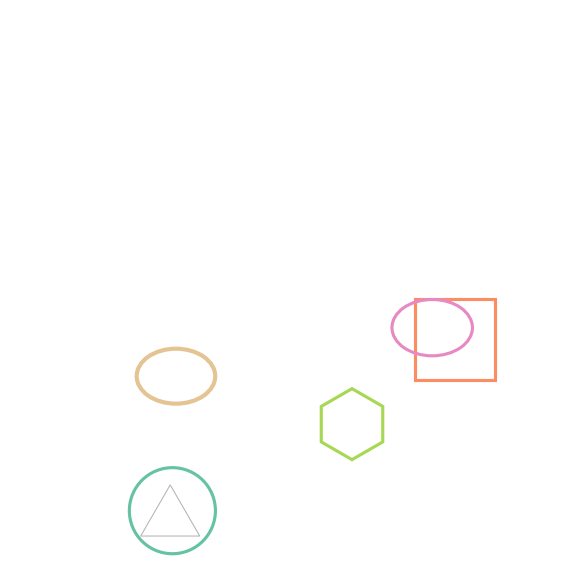[{"shape": "circle", "thickness": 1.5, "radius": 0.37, "center": [0.299, 0.115]}, {"shape": "square", "thickness": 1.5, "radius": 0.35, "center": [0.788, 0.411]}, {"shape": "oval", "thickness": 1.5, "radius": 0.35, "center": [0.748, 0.432]}, {"shape": "hexagon", "thickness": 1.5, "radius": 0.31, "center": [0.61, 0.265]}, {"shape": "oval", "thickness": 2, "radius": 0.34, "center": [0.305, 0.348]}, {"shape": "triangle", "thickness": 0.5, "radius": 0.3, "center": [0.295, 0.1]}]